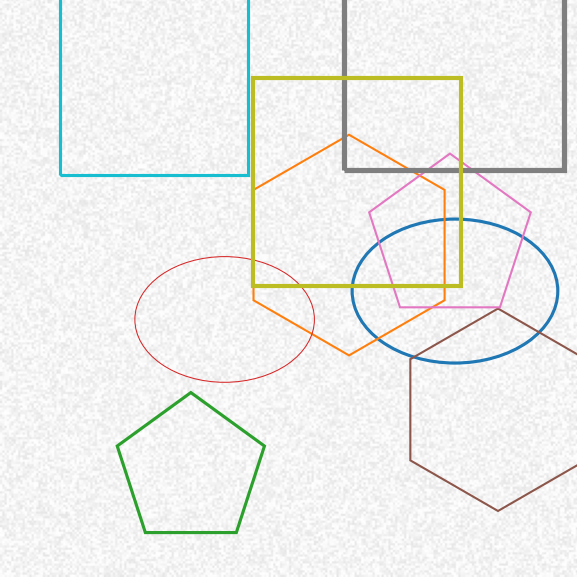[{"shape": "oval", "thickness": 1.5, "radius": 0.89, "center": [0.788, 0.495]}, {"shape": "hexagon", "thickness": 1, "radius": 0.96, "center": [0.604, 0.575]}, {"shape": "pentagon", "thickness": 1.5, "radius": 0.67, "center": [0.33, 0.185]}, {"shape": "oval", "thickness": 0.5, "radius": 0.78, "center": [0.389, 0.446]}, {"shape": "hexagon", "thickness": 1, "radius": 0.88, "center": [0.862, 0.29]}, {"shape": "pentagon", "thickness": 1, "radius": 0.74, "center": [0.779, 0.586]}, {"shape": "square", "thickness": 2.5, "radius": 0.95, "center": [0.786, 0.895]}, {"shape": "square", "thickness": 2, "radius": 0.9, "center": [0.618, 0.684]}, {"shape": "square", "thickness": 1.5, "radius": 0.81, "center": [0.267, 0.858]}]